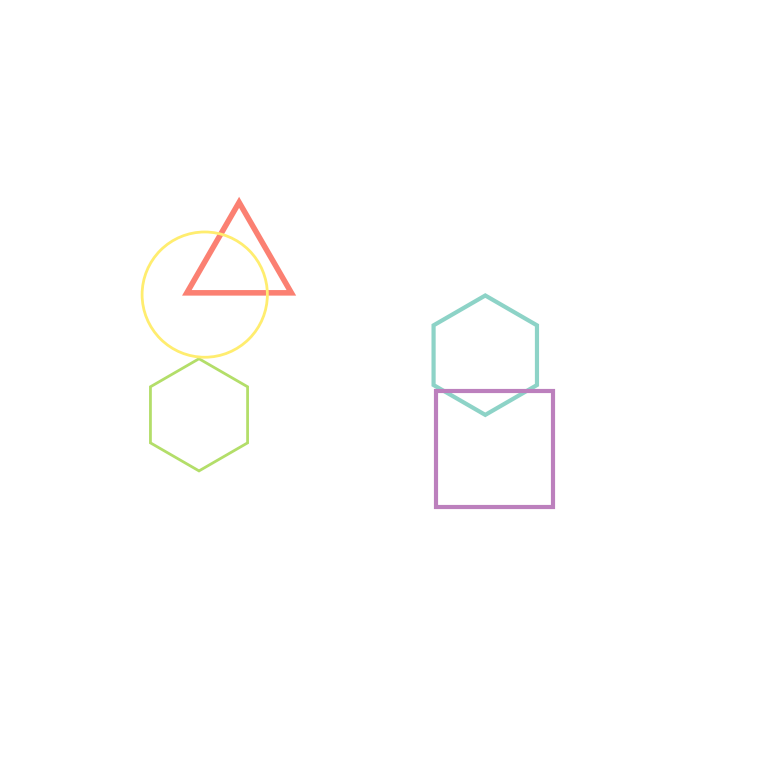[{"shape": "hexagon", "thickness": 1.5, "radius": 0.39, "center": [0.63, 0.539]}, {"shape": "triangle", "thickness": 2, "radius": 0.39, "center": [0.311, 0.659]}, {"shape": "hexagon", "thickness": 1, "radius": 0.36, "center": [0.258, 0.461]}, {"shape": "square", "thickness": 1.5, "radius": 0.38, "center": [0.642, 0.417]}, {"shape": "circle", "thickness": 1, "radius": 0.41, "center": [0.266, 0.617]}]